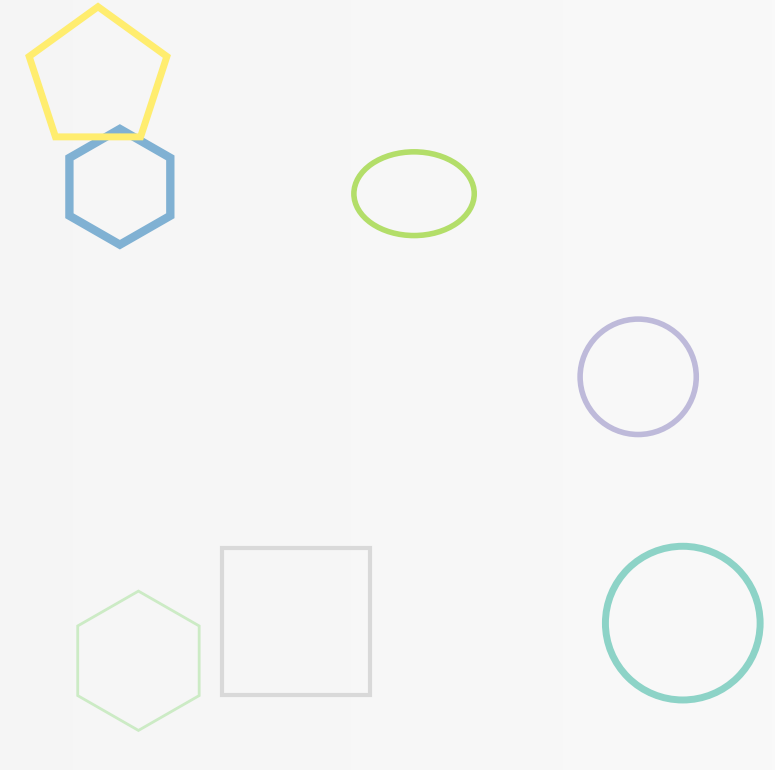[{"shape": "circle", "thickness": 2.5, "radius": 0.5, "center": [0.881, 0.191]}, {"shape": "circle", "thickness": 2, "radius": 0.37, "center": [0.823, 0.511]}, {"shape": "hexagon", "thickness": 3, "radius": 0.38, "center": [0.155, 0.757]}, {"shape": "oval", "thickness": 2, "radius": 0.39, "center": [0.534, 0.748]}, {"shape": "square", "thickness": 1.5, "radius": 0.48, "center": [0.382, 0.192]}, {"shape": "hexagon", "thickness": 1, "radius": 0.45, "center": [0.179, 0.142]}, {"shape": "pentagon", "thickness": 2.5, "radius": 0.47, "center": [0.126, 0.898]}]